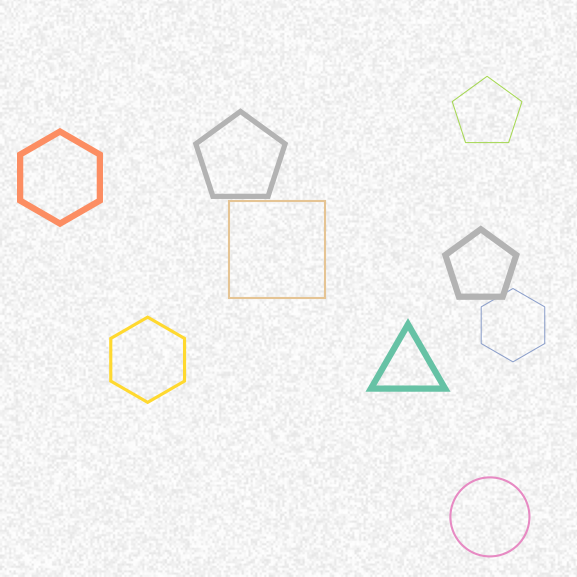[{"shape": "triangle", "thickness": 3, "radius": 0.37, "center": [0.707, 0.363]}, {"shape": "hexagon", "thickness": 3, "radius": 0.4, "center": [0.104, 0.692]}, {"shape": "hexagon", "thickness": 0.5, "radius": 0.32, "center": [0.888, 0.436]}, {"shape": "circle", "thickness": 1, "radius": 0.34, "center": [0.848, 0.104]}, {"shape": "pentagon", "thickness": 0.5, "radius": 0.32, "center": [0.843, 0.804]}, {"shape": "hexagon", "thickness": 1.5, "radius": 0.37, "center": [0.256, 0.376]}, {"shape": "square", "thickness": 1, "radius": 0.42, "center": [0.48, 0.567]}, {"shape": "pentagon", "thickness": 3, "radius": 0.32, "center": [0.833, 0.538]}, {"shape": "pentagon", "thickness": 2.5, "radius": 0.41, "center": [0.416, 0.725]}]